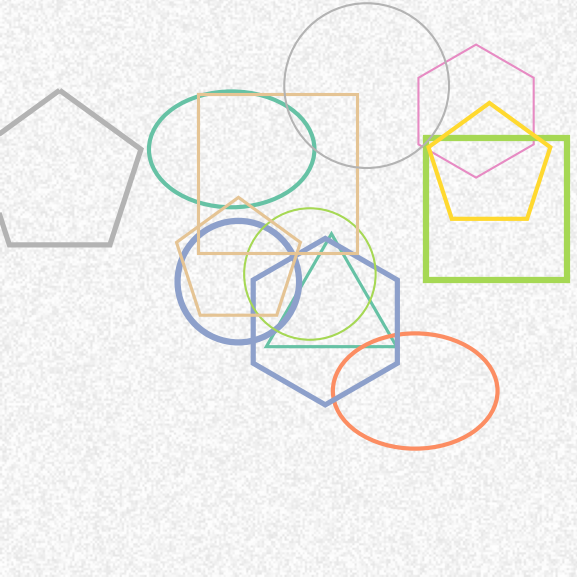[{"shape": "triangle", "thickness": 1.5, "radius": 0.65, "center": [0.574, 0.464]}, {"shape": "oval", "thickness": 2, "radius": 0.72, "center": [0.401, 0.741]}, {"shape": "oval", "thickness": 2, "radius": 0.71, "center": [0.719, 0.322]}, {"shape": "hexagon", "thickness": 2.5, "radius": 0.72, "center": [0.563, 0.442]}, {"shape": "circle", "thickness": 3, "radius": 0.53, "center": [0.413, 0.511]}, {"shape": "hexagon", "thickness": 1, "radius": 0.58, "center": [0.824, 0.807]}, {"shape": "circle", "thickness": 1, "radius": 0.57, "center": [0.537, 0.525]}, {"shape": "square", "thickness": 3, "radius": 0.61, "center": [0.86, 0.637]}, {"shape": "pentagon", "thickness": 2, "radius": 0.55, "center": [0.847, 0.71]}, {"shape": "pentagon", "thickness": 1.5, "radius": 0.56, "center": [0.413, 0.545]}, {"shape": "square", "thickness": 1.5, "radius": 0.69, "center": [0.481, 0.699]}, {"shape": "circle", "thickness": 1, "radius": 0.71, "center": [0.635, 0.851]}, {"shape": "pentagon", "thickness": 2.5, "radius": 0.74, "center": [0.103, 0.695]}]